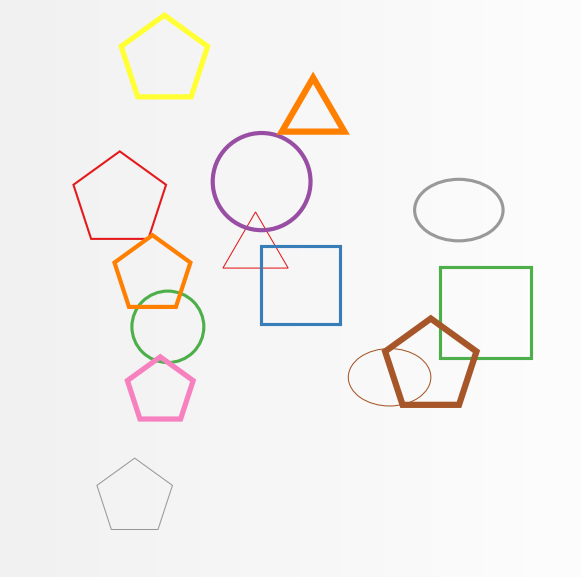[{"shape": "triangle", "thickness": 0.5, "radius": 0.32, "center": [0.44, 0.567]}, {"shape": "pentagon", "thickness": 1, "radius": 0.42, "center": [0.206, 0.653]}, {"shape": "square", "thickness": 1.5, "radius": 0.34, "center": [0.518, 0.506]}, {"shape": "square", "thickness": 1.5, "radius": 0.39, "center": [0.835, 0.457]}, {"shape": "circle", "thickness": 1.5, "radius": 0.31, "center": [0.289, 0.433]}, {"shape": "circle", "thickness": 2, "radius": 0.42, "center": [0.45, 0.685]}, {"shape": "triangle", "thickness": 3, "radius": 0.31, "center": [0.539, 0.802]}, {"shape": "pentagon", "thickness": 2, "radius": 0.34, "center": [0.262, 0.523]}, {"shape": "pentagon", "thickness": 2.5, "radius": 0.39, "center": [0.283, 0.895]}, {"shape": "oval", "thickness": 0.5, "radius": 0.35, "center": [0.67, 0.346]}, {"shape": "pentagon", "thickness": 3, "radius": 0.41, "center": [0.741, 0.365]}, {"shape": "pentagon", "thickness": 2.5, "radius": 0.3, "center": [0.276, 0.322]}, {"shape": "oval", "thickness": 1.5, "radius": 0.38, "center": [0.789, 0.635]}, {"shape": "pentagon", "thickness": 0.5, "radius": 0.34, "center": [0.232, 0.138]}]